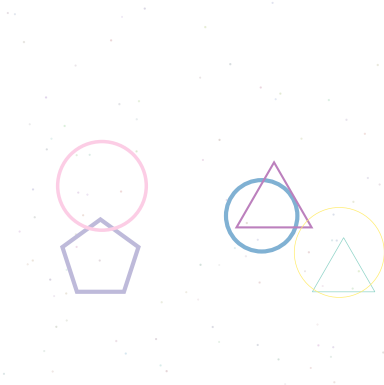[{"shape": "triangle", "thickness": 0.5, "radius": 0.47, "center": [0.892, 0.289]}, {"shape": "pentagon", "thickness": 3, "radius": 0.52, "center": [0.261, 0.326]}, {"shape": "circle", "thickness": 3, "radius": 0.46, "center": [0.68, 0.439]}, {"shape": "circle", "thickness": 2.5, "radius": 0.58, "center": [0.265, 0.517]}, {"shape": "triangle", "thickness": 1.5, "radius": 0.56, "center": [0.712, 0.466]}, {"shape": "circle", "thickness": 0.5, "radius": 0.58, "center": [0.881, 0.344]}]